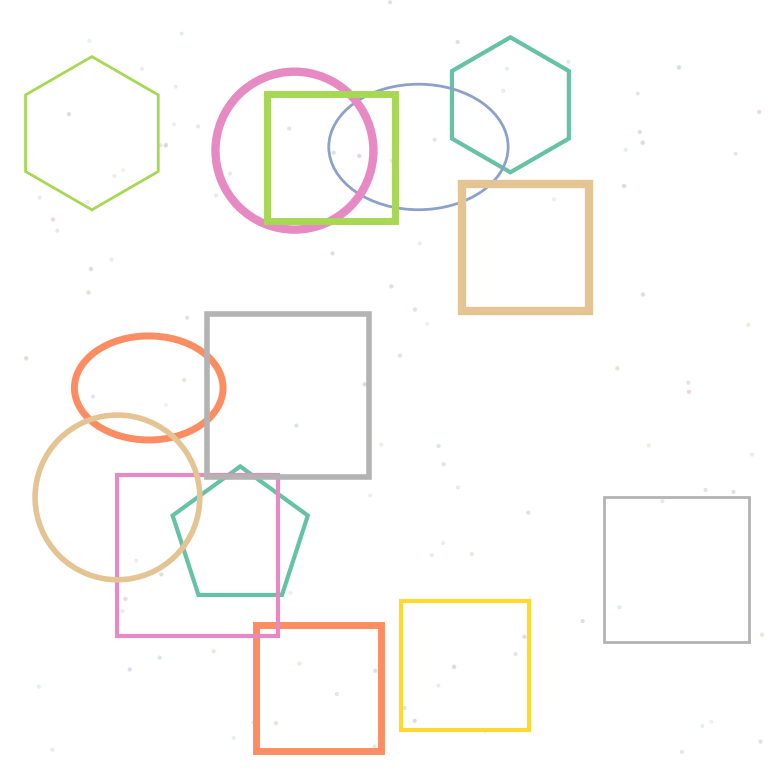[{"shape": "pentagon", "thickness": 1.5, "radius": 0.46, "center": [0.312, 0.302]}, {"shape": "hexagon", "thickness": 1.5, "radius": 0.44, "center": [0.663, 0.864]}, {"shape": "square", "thickness": 2.5, "radius": 0.41, "center": [0.413, 0.107]}, {"shape": "oval", "thickness": 2.5, "radius": 0.48, "center": [0.193, 0.496]}, {"shape": "oval", "thickness": 1, "radius": 0.58, "center": [0.543, 0.809]}, {"shape": "square", "thickness": 1.5, "radius": 0.52, "center": [0.256, 0.279]}, {"shape": "circle", "thickness": 3, "radius": 0.51, "center": [0.382, 0.804]}, {"shape": "square", "thickness": 2.5, "radius": 0.41, "center": [0.43, 0.796]}, {"shape": "hexagon", "thickness": 1, "radius": 0.5, "center": [0.119, 0.827]}, {"shape": "square", "thickness": 1.5, "radius": 0.42, "center": [0.604, 0.136]}, {"shape": "circle", "thickness": 2, "radius": 0.53, "center": [0.153, 0.354]}, {"shape": "square", "thickness": 3, "radius": 0.41, "center": [0.682, 0.678]}, {"shape": "square", "thickness": 2, "radius": 0.53, "center": [0.374, 0.486]}, {"shape": "square", "thickness": 1, "radius": 0.47, "center": [0.879, 0.26]}]